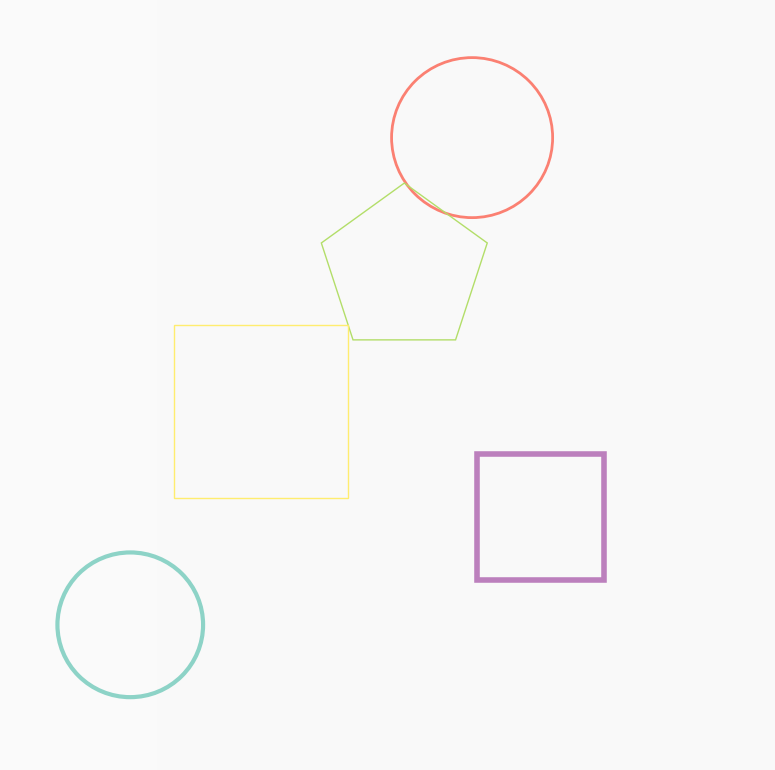[{"shape": "circle", "thickness": 1.5, "radius": 0.47, "center": [0.168, 0.189]}, {"shape": "circle", "thickness": 1, "radius": 0.52, "center": [0.609, 0.821]}, {"shape": "pentagon", "thickness": 0.5, "radius": 0.56, "center": [0.522, 0.65]}, {"shape": "square", "thickness": 2, "radius": 0.41, "center": [0.698, 0.329]}, {"shape": "square", "thickness": 0.5, "radius": 0.56, "center": [0.337, 0.465]}]